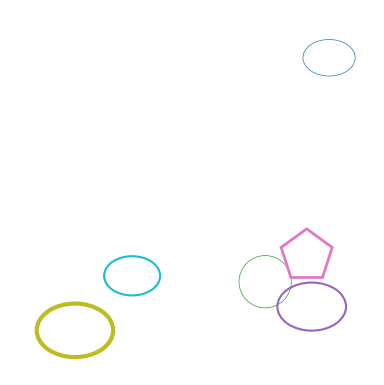[{"shape": "oval", "thickness": 0.5, "radius": 0.34, "center": [0.855, 0.85]}, {"shape": "circle", "thickness": 0.5, "radius": 0.34, "center": [0.689, 0.268]}, {"shape": "oval", "thickness": 1.5, "radius": 0.45, "center": [0.81, 0.204]}, {"shape": "pentagon", "thickness": 2, "radius": 0.35, "center": [0.797, 0.336]}, {"shape": "oval", "thickness": 3, "radius": 0.5, "center": [0.195, 0.142]}, {"shape": "oval", "thickness": 1.5, "radius": 0.36, "center": [0.343, 0.284]}]